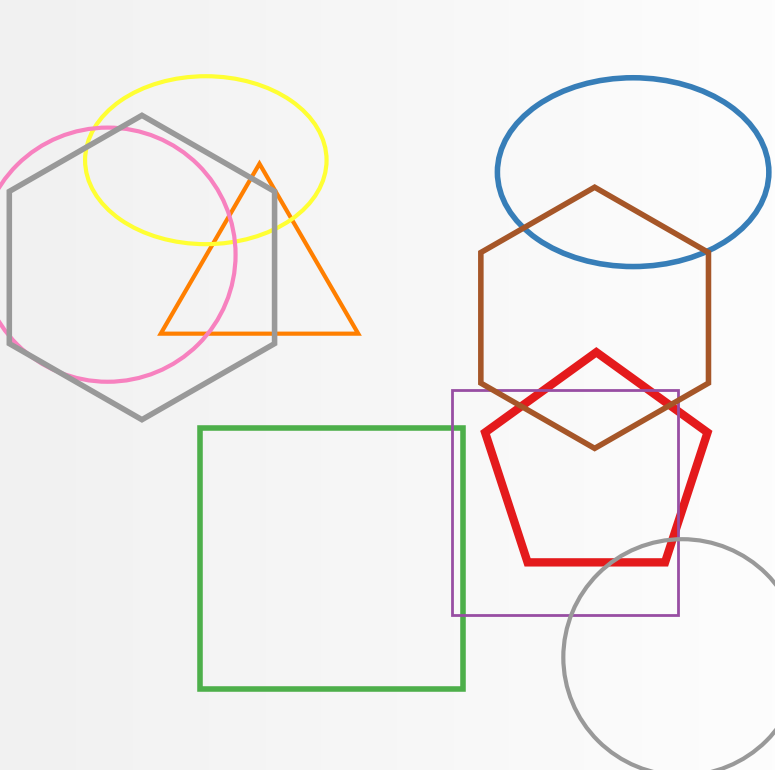[{"shape": "pentagon", "thickness": 3, "radius": 0.75, "center": [0.769, 0.392]}, {"shape": "oval", "thickness": 2, "radius": 0.88, "center": [0.817, 0.776]}, {"shape": "square", "thickness": 2, "radius": 0.85, "center": [0.428, 0.275]}, {"shape": "square", "thickness": 1, "radius": 0.73, "center": [0.729, 0.348]}, {"shape": "triangle", "thickness": 1.5, "radius": 0.74, "center": [0.335, 0.64]}, {"shape": "oval", "thickness": 1.5, "radius": 0.78, "center": [0.266, 0.792]}, {"shape": "hexagon", "thickness": 2, "radius": 0.85, "center": [0.767, 0.587]}, {"shape": "circle", "thickness": 1.5, "radius": 0.83, "center": [0.139, 0.669]}, {"shape": "circle", "thickness": 1.5, "radius": 0.77, "center": [0.88, 0.146]}, {"shape": "hexagon", "thickness": 2, "radius": 0.99, "center": [0.183, 0.653]}]